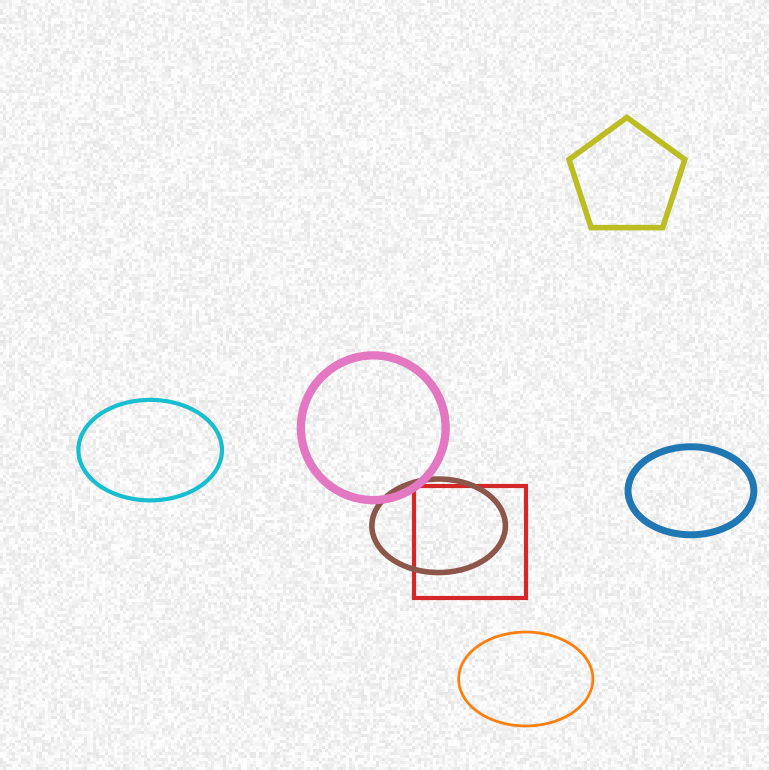[{"shape": "oval", "thickness": 2.5, "radius": 0.41, "center": [0.897, 0.363]}, {"shape": "oval", "thickness": 1, "radius": 0.44, "center": [0.683, 0.118]}, {"shape": "square", "thickness": 1.5, "radius": 0.36, "center": [0.61, 0.296]}, {"shape": "oval", "thickness": 2, "radius": 0.43, "center": [0.57, 0.317]}, {"shape": "circle", "thickness": 3, "radius": 0.47, "center": [0.485, 0.444]}, {"shape": "pentagon", "thickness": 2, "radius": 0.4, "center": [0.814, 0.768]}, {"shape": "oval", "thickness": 1.5, "radius": 0.47, "center": [0.195, 0.415]}]